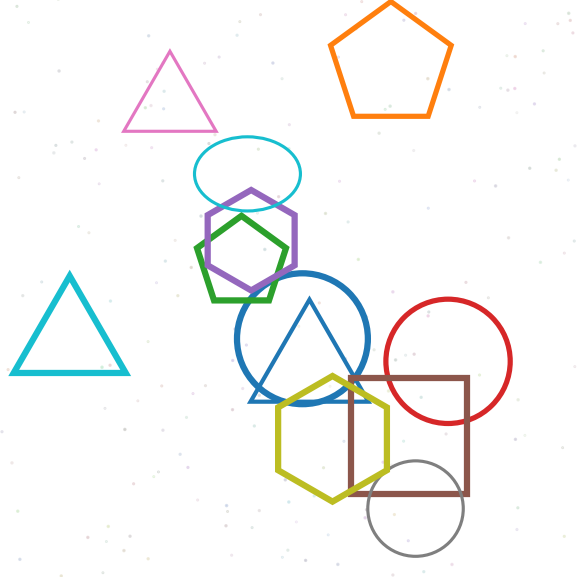[{"shape": "triangle", "thickness": 2, "radius": 0.59, "center": [0.536, 0.362]}, {"shape": "circle", "thickness": 3, "radius": 0.57, "center": [0.524, 0.413]}, {"shape": "pentagon", "thickness": 2.5, "radius": 0.55, "center": [0.677, 0.887]}, {"shape": "pentagon", "thickness": 3, "radius": 0.4, "center": [0.418, 0.544]}, {"shape": "circle", "thickness": 2.5, "radius": 0.54, "center": [0.776, 0.373]}, {"shape": "hexagon", "thickness": 3, "radius": 0.43, "center": [0.435, 0.583]}, {"shape": "square", "thickness": 3, "radius": 0.5, "center": [0.709, 0.244]}, {"shape": "triangle", "thickness": 1.5, "radius": 0.46, "center": [0.294, 0.818]}, {"shape": "circle", "thickness": 1.5, "radius": 0.41, "center": [0.72, 0.118]}, {"shape": "hexagon", "thickness": 3, "radius": 0.54, "center": [0.576, 0.239]}, {"shape": "triangle", "thickness": 3, "radius": 0.56, "center": [0.121, 0.409]}, {"shape": "oval", "thickness": 1.5, "radius": 0.46, "center": [0.429, 0.698]}]